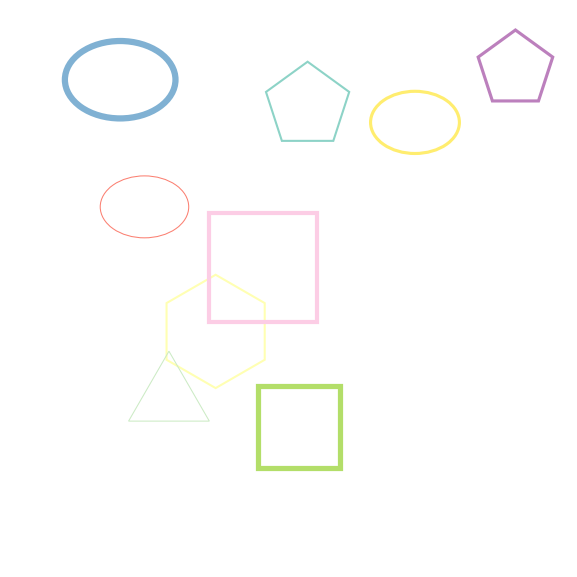[{"shape": "pentagon", "thickness": 1, "radius": 0.38, "center": [0.533, 0.817]}, {"shape": "hexagon", "thickness": 1, "radius": 0.49, "center": [0.373, 0.425]}, {"shape": "oval", "thickness": 0.5, "radius": 0.38, "center": [0.25, 0.641]}, {"shape": "oval", "thickness": 3, "radius": 0.48, "center": [0.208, 0.861]}, {"shape": "square", "thickness": 2.5, "radius": 0.35, "center": [0.517, 0.26]}, {"shape": "square", "thickness": 2, "radius": 0.47, "center": [0.455, 0.536]}, {"shape": "pentagon", "thickness": 1.5, "radius": 0.34, "center": [0.893, 0.879]}, {"shape": "triangle", "thickness": 0.5, "radius": 0.4, "center": [0.293, 0.31]}, {"shape": "oval", "thickness": 1.5, "radius": 0.38, "center": [0.719, 0.787]}]